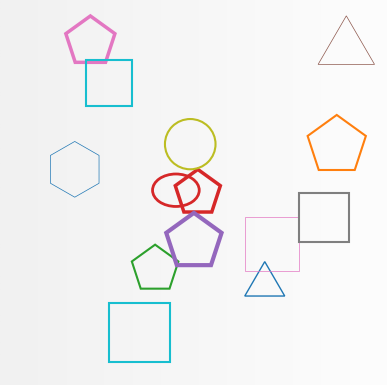[{"shape": "triangle", "thickness": 1, "radius": 0.3, "center": [0.683, 0.261]}, {"shape": "hexagon", "thickness": 0.5, "radius": 0.36, "center": [0.193, 0.56]}, {"shape": "pentagon", "thickness": 1.5, "radius": 0.4, "center": [0.869, 0.622]}, {"shape": "pentagon", "thickness": 1.5, "radius": 0.32, "center": [0.4, 0.301]}, {"shape": "oval", "thickness": 2, "radius": 0.3, "center": [0.454, 0.506]}, {"shape": "pentagon", "thickness": 2.5, "radius": 0.31, "center": [0.511, 0.499]}, {"shape": "pentagon", "thickness": 3, "radius": 0.38, "center": [0.5, 0.372]}, {"shape": "triangle", "thickness": 0.5, "radius": 0.42, "center": [0.894, 0.875]}, {"shape": "pentagon", "thickness": 2.5, "radius": 0.33, "center": [0.233, 0.892]}, {"shape": "square", "thickness": 0.5, "radius": 0.35, "center": [0.701, 0.367]}, {"shape": "square", "thickness": 1.5, "radius": 0.32, "center": [0.836, 0.436]}, {"shape": "circle", "thickness": 1.5, "radius": 0.33, "center": [0.491, 0.626]}, {"shape": "square", "thickness": 1.5, "radius": 0.39, "center": [0.36, 0.137]}, {"shape": "square", "thickness": 1.5, "radius": 0.3, "center": [0.28, 0.784]}]